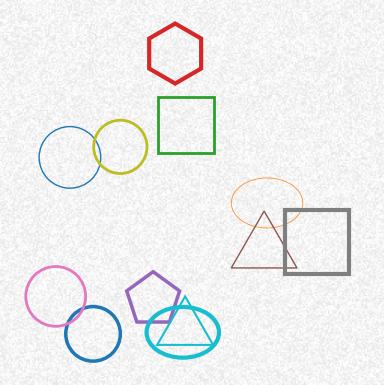[{"shape": "circle", "thickness": 1, "radius": 0.4, "center": [0.182, 0.591]}, {"shape": "circle", "thickness": 2.5, "radius": 0.35, "center": [0.242, 0.133]}, {"shape": "oval", "thickness": 0.5, "radius": 0.46, "center": [0.694, 0.473]}, {"shape": "square", "thickness": 2, "radius": 0.36, "center": [0.484, 0.676]}, {"shape": "hexagon", "thickness": 3, "radius": 0.39, "center": [0.455, 0.861]}, {"shape": "pentagon", "thickness": 2.5, "radius": 0.36, "center": [0.398, 0.222]}, {"shape": "triangle", "thickness": 1, "radius": 0.49, "center": [0.686, 0.353]}, {"shape": "circle", "thickness": 2, "radius": 0.39, "center": [0.145, 0.23]}, {"shape": "square", "thickness": 3, "radius": 0.41, "center": [0.824, 0.371]}, {"shape": "circle", "thickness": 2, "radius": 0.35, "center": [0.313, 0.618]}, {"shape": "triangle", "thickness": 1.5, "radius": 0.42, "center": [0.481, 0.146]}, {"shape": "oval", "thickness": 3, "radius": 0.47, "center": [0.475, 0.137]}]